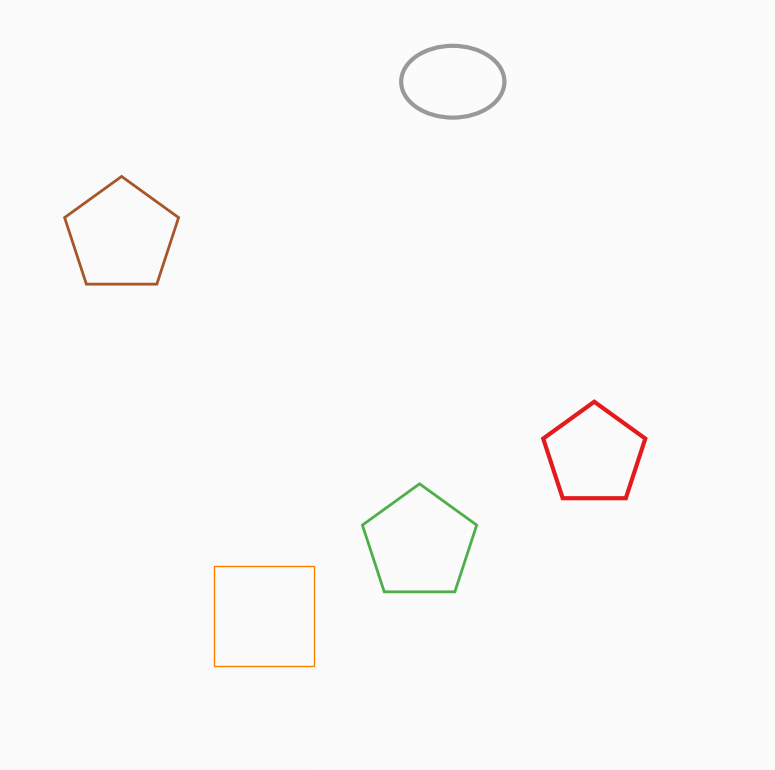[{"shape": "pentagon", "thickness": 1.5, "radius": 0.35, "center": [0.767, 0.409]}, {"shape": "pentagon", "thickness": 1, "radius": 0.39, "center": [0.541, 0.294]}, {"shape": "square", "thickness": 0.5, "radius": 0.32, "center": [0.34, 0.2]}, {"shape": "pentagon", "thickness": 1, "radius": 0.39, "center": [0.157, 0.694]}, {"shape": "oval", "thickness": 1.5, "radius": 0.33, "center": [0.584, 0.894]}]